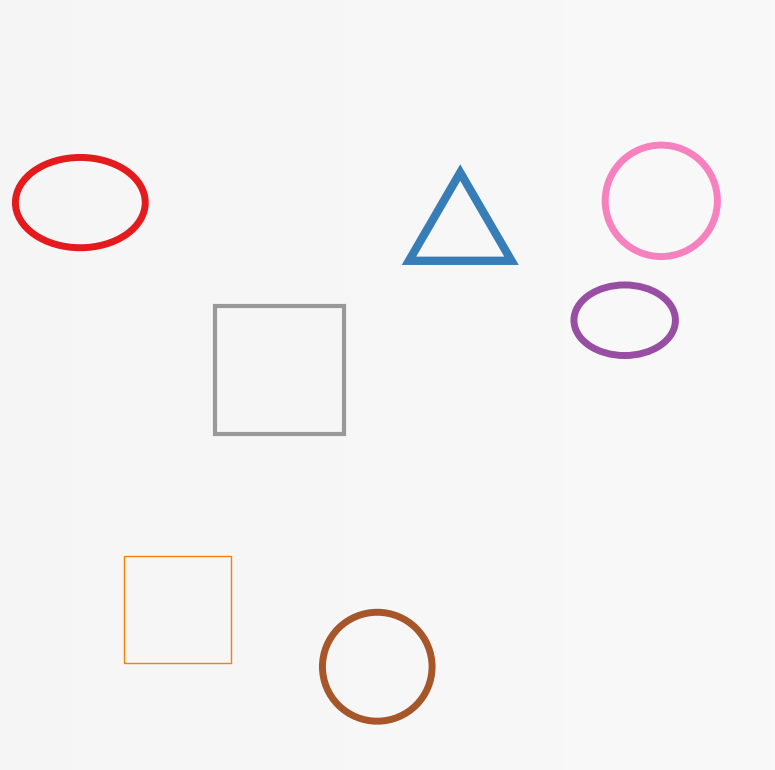[{"shape": "oval", "thickness": 2.5, "radius": 0.42, "center": [0.104, 0.737]}, {"shape": "triangle", "thickness": 3, "radius": 0.38, "center": [0.594, 0.7]}, {"shape": "oval", "thickness": 2.5, "radius": 0.33, "center": [0.806, 0.584]}, {"shape": "square", "thickness": 0.5, "radius": 0.35, "center": [0.229, 0.209]}, {"shape": "circle", "thickness": 2.5, "radius": 0.35, "center": [0.487, 0.134]}, {"shape": "circle", "thickness": 2.5, "radius": 0.36, "center": [0.853, 0.739]}, {"shape": "square", "thickness": 1.5, "radius": 0.42, "center": [0.361, 0.519]}]